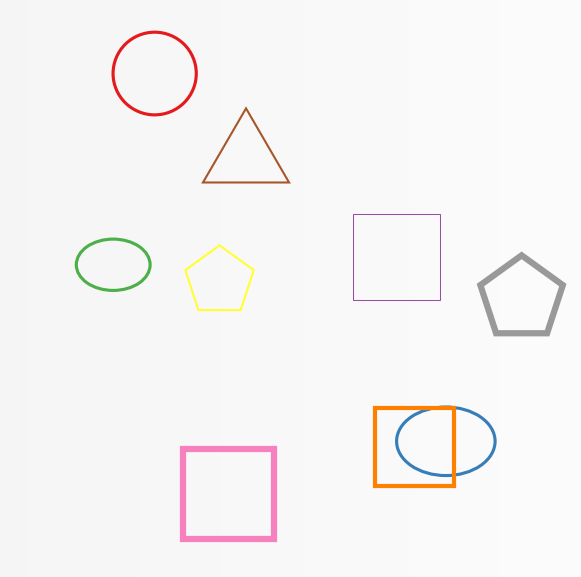[{"shape": "circle", "thickness": 1.5, "radius": 0.36, "center": [0.266, 0.872]}, {"shape": "oval", "thickness": 1.5, "radius": 0.42, "center": [0.767, 0.235]}, {"shape": "oval", "thickness": 1.5, "radius": 0.32, "center": [0.195, 0.541]}, {"shape": "square", "thickness": 0.5, "radius": 0.37, "center": [0.682, 0.555]}, {"shape": "square", "thickness": 2, "radius": 0.34, "center": [0.714, 0.225]}, {"shape": "pentagon", "thickness": 1, "radius": 0.31, "center": [0.378, 0.512]}, {"shape": "triangle", "thickness": 1, "radius": 0.43, "center": [0.423, 0.726]}, {"shape": "square", "thickness": 3, "radius": 0.39, "center": [0.394, 0.143]}, {"shape": "pentagon", "thickness": 3, "radius": 0.37, "center": [0.897, 0.482]}]